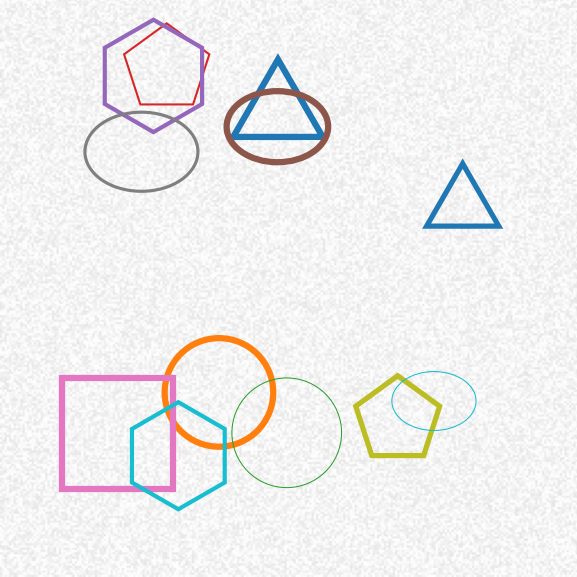[{"shape": "triangle", "thickness": 2.5, "radius": 0.36, "center": [0.801, 0.644]}, {"shape": "triangle", "thickness": 3, "radius": 0.45, "center": [0.481, 0.807]}, {"shape": "circle", "thickness": 3, "radius": 0.47, "center": [0.379, 0.32]}, {"shape": "circle", "thickness": 0.5, "radius": 0.47, "center": [0.497, 0.25]}, {"shape": "pentagon", "thickness": 1, "radius": 0.39, "center": [0.289, 0.881]}, {"shape": "hexagon", "thickness": 2, "radius": 0.49, "center": [0.266, 0.868]}, {"shape": "oval", "thickness": 3, "radius": 0.44, "center": [0.48, 0.78]}, {"shape": "square", "thickness": 3, "radius": 0.48, "center": [0.204, 0.248]}, {"shape": "oval", "thickness": 1.5, "radius": 0.49, "center": [0.245, 0.736]}, {"shape": "pentagon", "thickness": 2.5, "radius": 0.38, "center": [0.689, 0.272]}, {"shape": "oval", "thickness": 0.5, "radius": 0.36, "center": [0.751, 0.305]}, {"shape": "hexagon", "thickness": 2, "radius": 0.46, "center": [0.309, 0.21]}]